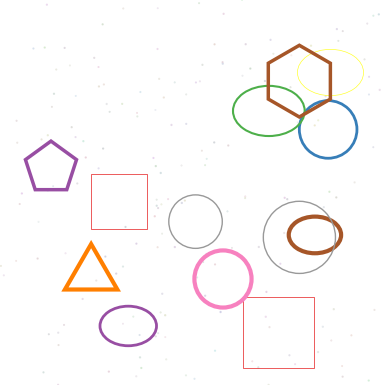[{"shape": "square", "thickness": 0.5, "radius": 0.46, "center": [0.724, 0.136]}, {"shape": "square", "thickness": 0.5, "radius": 0.36, "center": [0.309, 0.477]}, {"shape": "circle", "thickness": 2, "radius": 0.37, "center": [0.852, 0.664]}, {"shape": "oval", "thickness": 1.5, "radius": 0.47, "center": [0.698, 0.712]}, {"shape": "pentagon", "thickness": 2.5, "radius": 0.35, "center": [0.132, 0.564]}, {"shape": "oval", "thickness": 2, "radius": 0.37, "center": [0.333, 0.153]}, {"shape": "triangle", "thickness": 3, "radius": 0.39, "center": [0.237, 0.287]}, {"shape": "oval", "thickness": 0.5, "radius": 0.43, "center": [0.858, 0.812]}, {"shape": "hexagon", "thickness": 2.5, "radius": 0.47, "center": [0.778, 0.789]}, {"shape": "oval", "thickness": 3, "radius": 0.34, "center": [0.818, 0.39]}, {"shape": "circle", "thickness": 3, "radius": 0.37, "center": [0.579, 0.275]}, {"shape": "circle", "thickness": 1, "radius": 0.47, "center": [0.778, 0.383]}, {"shape": "circle", "thickness": 1, "radius": 0.35, "center": [0.508, 0.424]}]